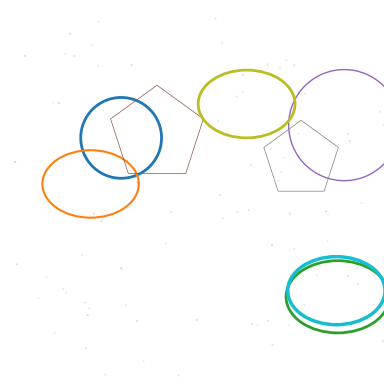[{"shape": "circle", "thickness": 2, "radius": 0.52, "center": [0.315, 0.642]}, {"shape": "oval", "thickness": 1.5, "radius": 0.63, "center": [0.235, 0.522]}, {"shape": "oval", "thickness": 2, "radius": 0.67, "center": [0.877, 0.229]}, {"shape": "circle", "thickness": 1, "radius": 0.72, "center": [0.894, 0.675]}, {"shape": "pentagon", "thickness": 0.5, "radius": 0.63, "center": [0.408, 0.652]}, {"shape": "pentagon", "thickness": 0.5, "radius": 0.51, "center": [0.782, 0.586]}, {"shape": "oval", "thickness": 2, "radius": 0.63, "center": [0.641, 0.73]}, {"shape": "oval", "thickness": 2.5, "radius": 0.63, "center": [0.874, 0.245]}]